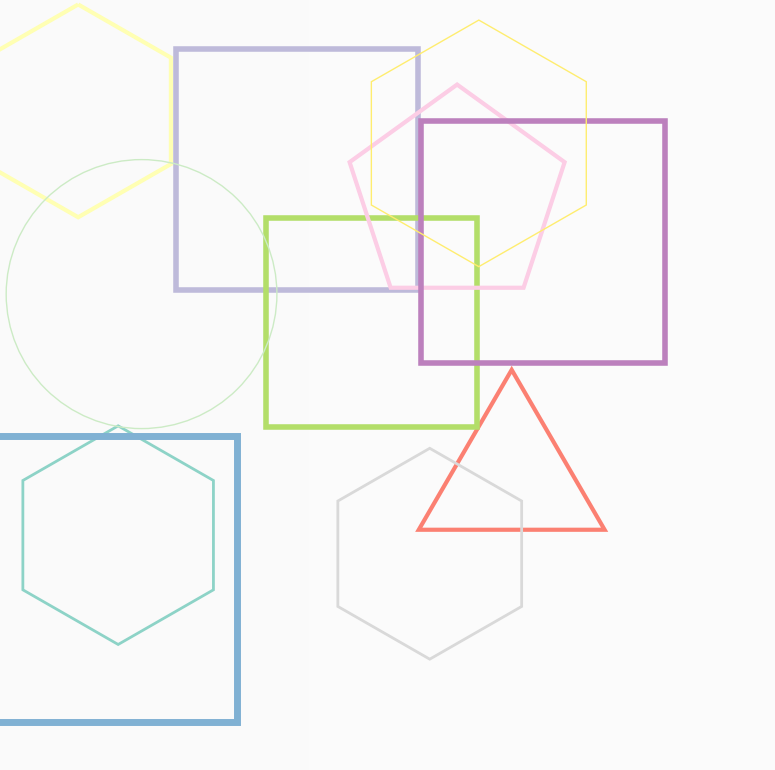[{"shape": "hexagon", "thickness": 1, "radius": 0.71, "center": [0.152, 0.305]}, {"shape": "hexagon", "thickness": 1.5, "radius": 0.69, "center": [0.101, 0.856]}, {"shape": "square", "thickness": 2, "radius": 0.78, "center": [0.383, 0.78]}, {"shape": "triangle", "thickness": 1.5, "radius": 0.69, "center": [0.66, 0.381]}, {"shape": "square", "thickness": 2.5, "radius": 0.93, "center": [0.12, 0.248]}, {"shape": "square", "thickness": 2, "radius": 0.68, "center": [0.479, 0.581]}, {"shape": "pentagon", "thickness": 1.5, "radius": 0.73, "center": [0.59, 0.744]}, {"shape": "hexagon", "thickness": 1, "radius": 0.68, "center": [0.555, 0.281]}, {"shape": "square", "thickness": 2, "radius": 0.79, "center": [0.701, 0.686]}, {"shape": "circle", "thickness": 0.5, "radius": 0.87, "center": [0.183, 0.618]}, {"shape": "hexagon", "thickness": 0.5, "radius": 0.8, "center": [0.618, 0.814]}]